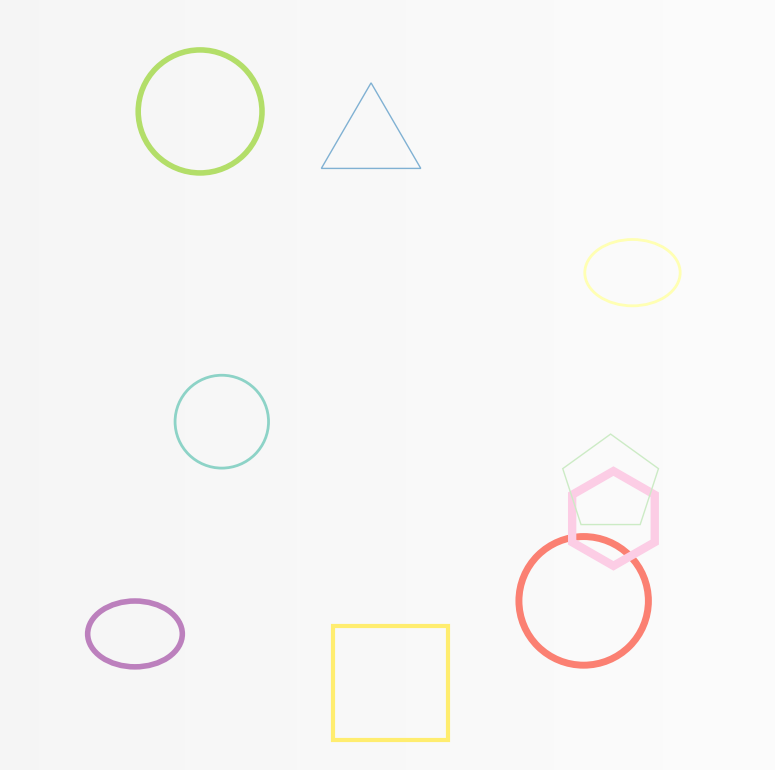[{"shape": "circle", "thickness": 1, "radius": 0.3, "center": [0.286, 0.452]}, {"shape": "oval", "thickness": 1, "radius": 0.31, "center": [0.816, 0.646]}, {"shape": "circle", "thickness": 2.5, "radius": 0.42, "center": [0.753, 0.22]}, {"shape": "triangle", "thickness": 0.5, "radius": 0.37, "center": [0.479, 0.818]}, {"shape": "circle", "thickness": 2, "radius": 0.4, "center": [0.258, 0.855]}, {"shape": "hexagon", "thickness": 3, "radius": 0.31, "center": [0.792, 0.327]}, {"shape": "oval", "thickness": 2, "radius": 0.31, "center": [0.174, 0.177]}, {"shape": "pentagon", "thickness": 0.5, "radius": 0.32, "center": [0.788, 0.371]}, {"shape": "square", "thickness": 1.5, "radius": 0.37, "center": [0.504, 0.113]}]